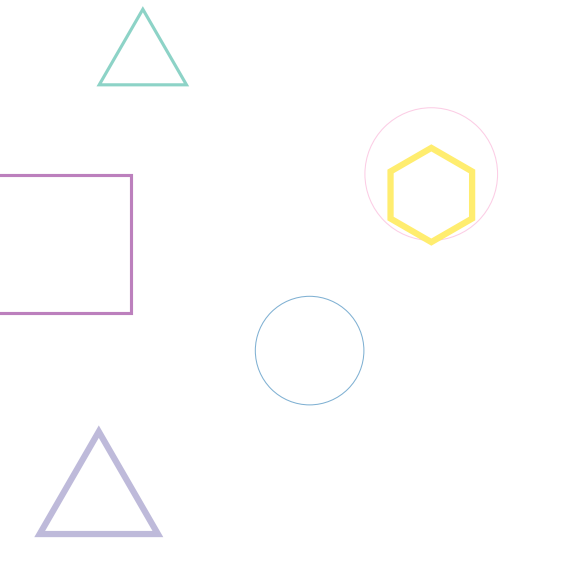[{"shape": "triangle", "thickness": 1.5, "radius": 0.44, "center": [0.247, 0.896]}, {"shape": "triangle", "thickness": 3, "radius": 0.59, "center": [0.171, 0.133]}, {"shape": "circle", "thickness": 0.5, "radius": 0.47, "center": [0.536, 0.392]}, {"shape": "circle", "thickness": 0.5, "radius": 0.57, "center": [0.747, 0.698]}, {"shape": "square", "thickness": 1.5, "radius": 0.59, "center": [0.109, 0.576]}, {"shape": "hexagon", "thickness": 3, "radius": 0.41, "center": [0.747, 0.661]}]